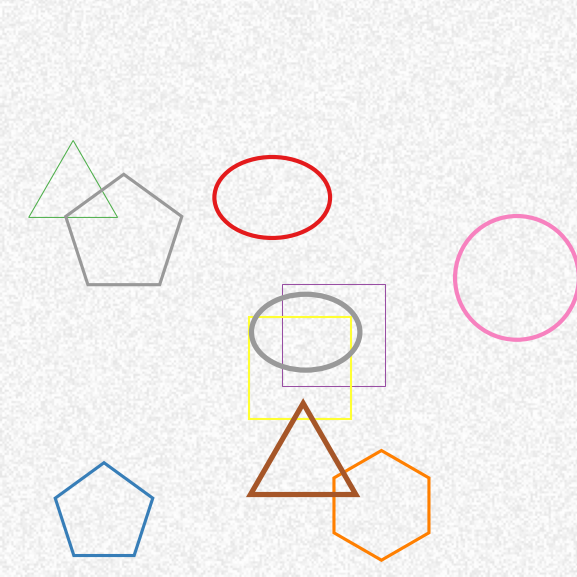[{"shape": "oval", "thickness": 2, "radius": 0.5, "center": [0.471, 0.657]}, {"shape": "pentagon", "thickness": 1.5, "radius": 0.44, "center": [0.18, 0.109]}, {"shape": "triangle", "thickness": 0.5, "radius": 0.44, "center": [0.127, 0.667]}, {"shape": "square", "thickness": 0.5, "radius": 0.44, "center": [0.578, 0.418]}, {"shape": "hexagon", "thickness": 1.5, "radius": 0.47, "center": [0.661, 0.124]}, {"shape": "square", "thickness": 1, "radius": 0.44, "center": [0.519, 0.362]}, {"shape": "triangle", "thickness": 2.5, "radius": 0.53, "center": [0.525, 0.196]}, {"shape": "circle", "thickness": 2, "radius": 0.54, "center": [0.895, 0.518]}, {"shape": "pentagon", "thickness": 1.5, "radius": 0.53, "center": [0.214, 0.592]}, {"shape": "oval", "thickness": 2.5, "radius": 0.47, "center": [0.529, 0.424]}]